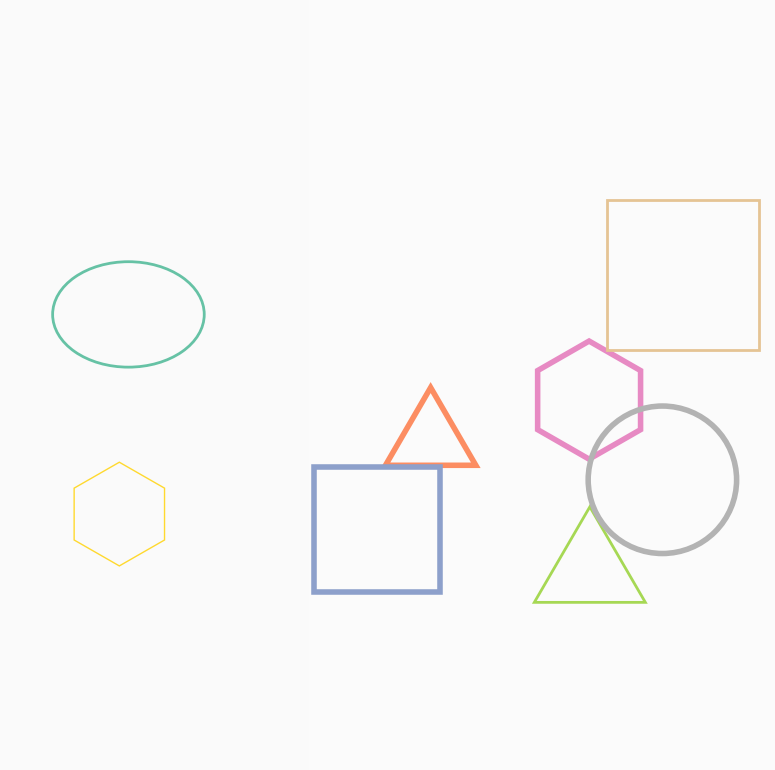[{"shape": "oval", "thickness": 1, "radius": 0.49, "center": [0.166, 0.592]}, {"shape": "triangle", "thickness": 2, "radius": 0.34, "center": [0.556, 0.429]}, {"shape": "square", "thickness": 2, "radius": 0.41, "center": [0.486, 0.312]}, {"shape": "hexagon", "thickness": 2, "radius": 0.38, "center": [0.76, 0.48]}, {"shape": "triangle", "thickness": 1, "radius": 0.41, "center": [0.761, 0.259]}, {"shape": "hexagon", "thickness": 0.5, "radius": 0.34, "center": [0.154, 0.332]}, {"shape": "square", "thickness": 1, "radius": 0.49, "center": [0.881, 0.643]}, {"shape": "circle", "thickness": 2, "radius": 0.48, "center": [0.855, 0.377]}]